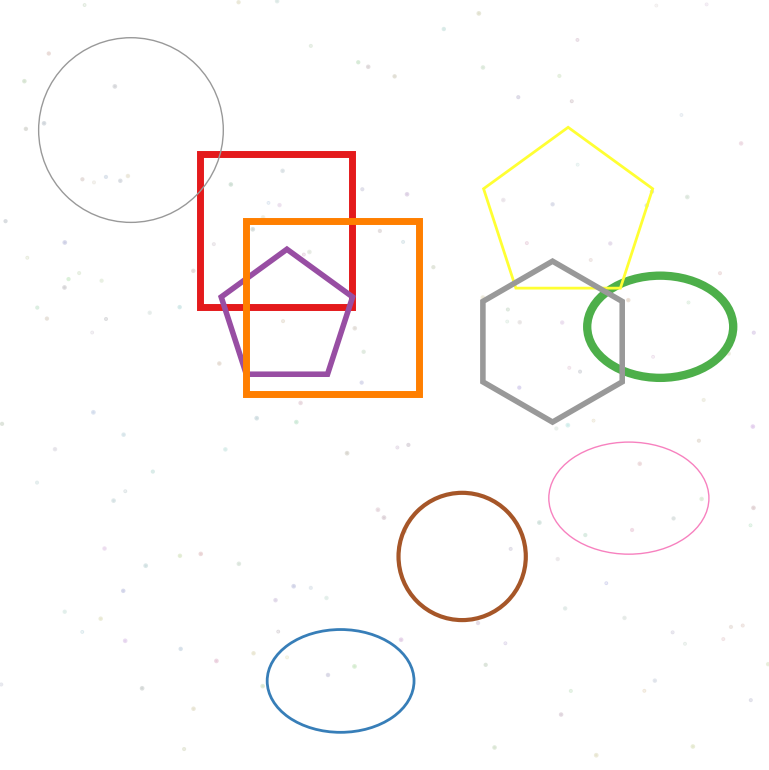[{"shape": "square", "thickness": 2.5, "radius": 0.49, "center": [0.358, 0.701]}, {"shape": "oval", "thickness": 1, "radius": 0.48, "center": [0.442, 0.116]}, {"shape": "oval", "thickness": 3, "radius": 0.47, "center": [0.857, 0.576]}, {"shape": "pentagon", "thickness": 2, "radius": 0.45, "center": [0.373, 0.587]}, {"shape": "square", "thickness": 2.5, "radius": 0.56, "center": [0.431, 0.601]}, {"shape": "pentagon", "thickness": 1, "radius": 0.58, "center": [0.738, 0.719]}, {"shape": "circle", "thickness": 1.5, "radius": 0.41, "center": [0.6, 0.277]}, {"shape": "oval", "thickness": 0.5, "radius": 0.52, "center": [0.817, 0.353]}, {"shape": "hexagon", "thickness": 2, "radius": 0.52, "center": [0.718, 0.556]}, {"shape": "circle", "thickness": 0.5, "radius": 0.6, "center": [0.17, 0.831]}]